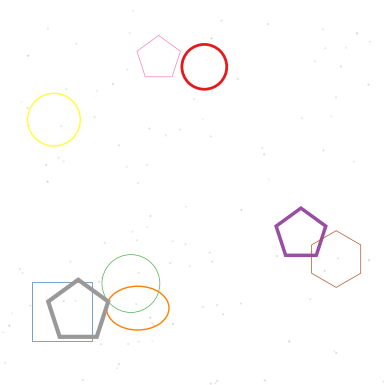[{"shape": "circle", "thickness": 2, "radius": 0.29, "center": [0.531, 0.826]}, {"shape": "square", "thickness": 0.5, "radius": 0.39, "center": [0.162, 0.191]}, {"shape": "circle", "thickness": 0.5, "radius": 0.38, "center": [0.34, 0.264]}, {"shape": "pentagon", "thickness": 2.5, "radius": 0.34, "center": [0.782, 0.392]}, {"shape": "oval", "thickness": 1, "radius": 0.41, "center": [0.358, 0.2]}, {"shape": "circle", "thickness": 1, "radius": 0.34, "center": [0.14, 0.689]}, {"shape": "hexagon", "thickness": 0.5, "radius": 0.37, "center": [0.873, 0.327]}, {"shape": "pentagon", "thickness": 0.5, "radius": 0.3, "center": [0.412, 0.849]}, {"shape": "pentagon", "thickness": 3, "radius": 0.41, "center": [0.203, 0.191]}]